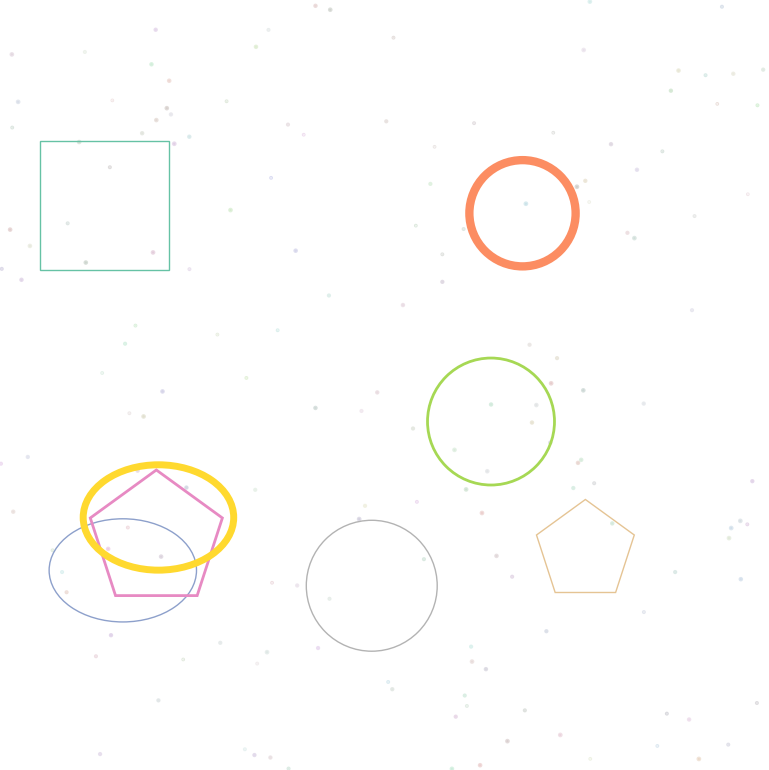[{"shape": "square", "thickness": 0.5, "radius": 0.42, "center": [0.136, 0.733]}, {"shape": "circle", "thickness": 3, "radius": 0.34, "center": [0.679, 0.723]}, {"shape": "oval", "thickness": 0.5, "radius": 0.48, "center": [0.159, 0.259]}, {"shape": "pentagon", "thickness": 1, "radius": 0.45, "center": [0.203, 0.299]}, {"shape": "circle", "thickness": 1, "radius": 0.41, "center": [0.638, 0.453]}, {"shape": "oval", "thickness": 2.5, "radius": 0.49, "center": [0.206, 0.328]}, {"shape": "pentagon", "thickness": 0.5, "radius": 0.33, "center": [0.76, 0.285]}, {"shape": "circle", "thickness": 0.5, "radius": 0.43, "center": [0.483, 0.239]}]